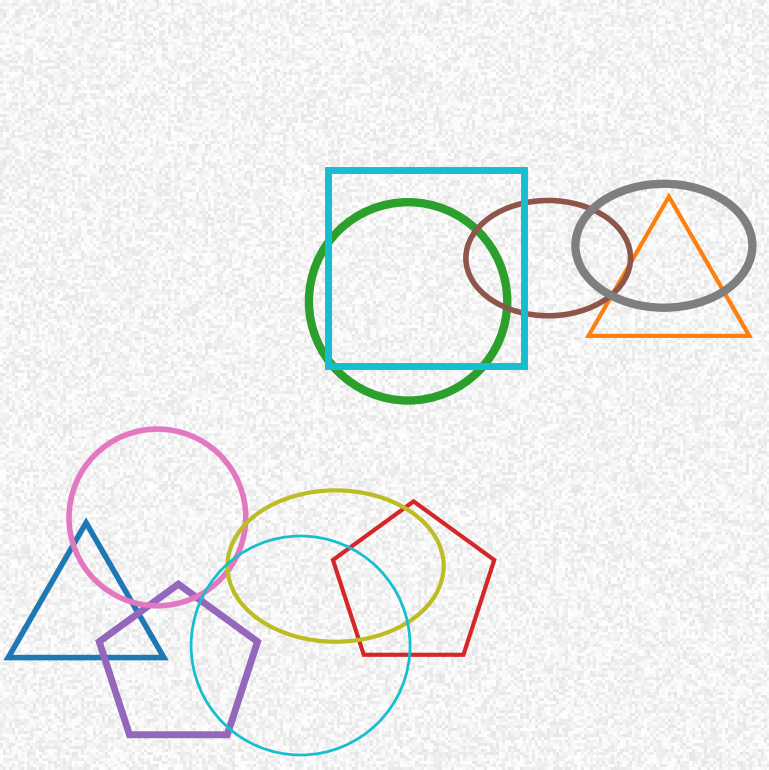[{"shape": "triangle", "thickness": 2, "radius": 0.58, "center": [0.112, 0.204]}, {"shape": "triangle", "thickness": 1.5, "radius": 0.6, "center": [0.869, 0.624]}, {"shape": "circle", "thickness": 3, "radius": 0.64, "center": [0.53, 0.609]}, {"shape": "pentagon", "thickness": 1.5, "radius": 0.55, "center": [0.537, 0.239]}, {"shape": "pentagon", "thickness": 2.5, "radius": 0.54, "center": [0.232, 0.133]}, {"shape": "oval", "thickness": 2, "radius": 0.53, "center": [0.712, 0.665]}, {"shape": "circle", "thickness": 2, "radius": 0.57, "center": [0.204, 0.328]}, {"shape": "oval", "thickness": 3, "radius": 0.57, "center": [0.862, 0.681]}, {"shape": "oval", "thickness": 1.5, "radius": 0.7, "center": [0.436, 0.265]}, {"shape": "circle", "thickness": 1, "radius": 0.71, "center": [0.39, 0.162]}, {"shape": "square", "thickness": 2.5, "radius": 0.64, "center": [0.554, 0.652]}]